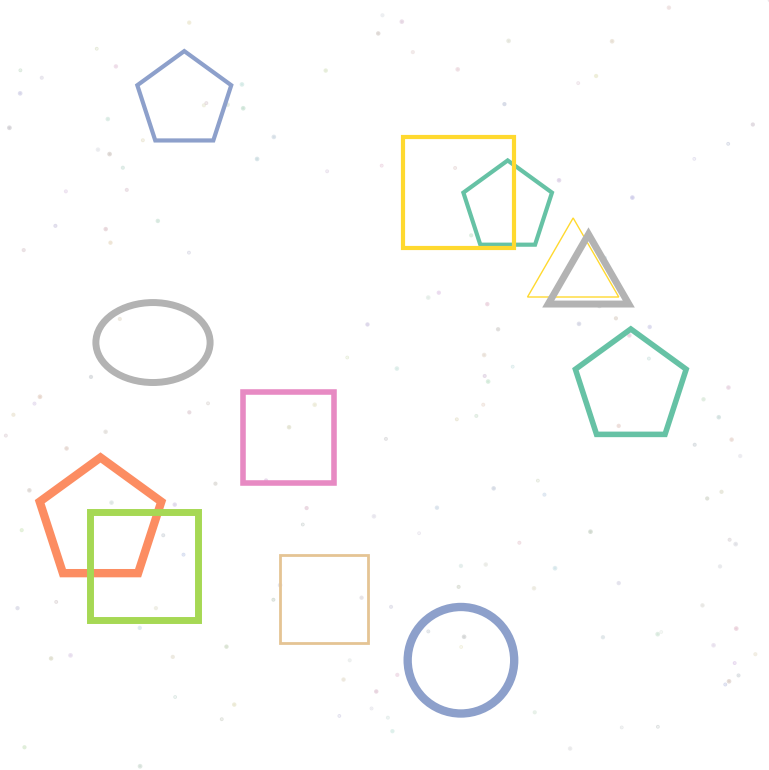[{"shape": "pentagon", "thickness": 1.5, "radius": 0.3, "center": [0.659, 0.731]}, {"shape": "pentagon", "thickness": 2, "radius": 0.38, "center": [0.819, 0.497]}, {"shape": "pentagon", "thickness": 3, "radius": 0.42, "center": [0.131, 0.323]}, {"shape": "circle", "thickness": 3, "radius": 0.35, "center": [0.599, 0.143]}, {"shape": "pentagon", "thickness": 1.5, "radius": 0.32, "center": [0.239, 0.869]}, {"shape": "square", "thickness": 2, "radius": 0.3, "center": [0.375, 0.432]}, {"shape": "square", "thickness": 2.5, "radius": 0.35, "center": [0.188, 0.265]}, {"shape": "square", "thickness": 1.5, "radius": 0.36, "center": [0.596, 0.75]}, {"shape": "triangle", "thickness": 0.5, "radius": 0.34, "center": [0.744, 0.649]}, {"shape": "square", "thickness": 1, "radius": 0.29, "center": [0.421, 0.222]}, {"shape": "oval", "thickness": 2.5, "radius": 0.37, "center": [0.199, 0.555]}, {"shape": "triangle", "thickness": 2.5, "radius": 0.3, "center": [0.764, 0.635]}]